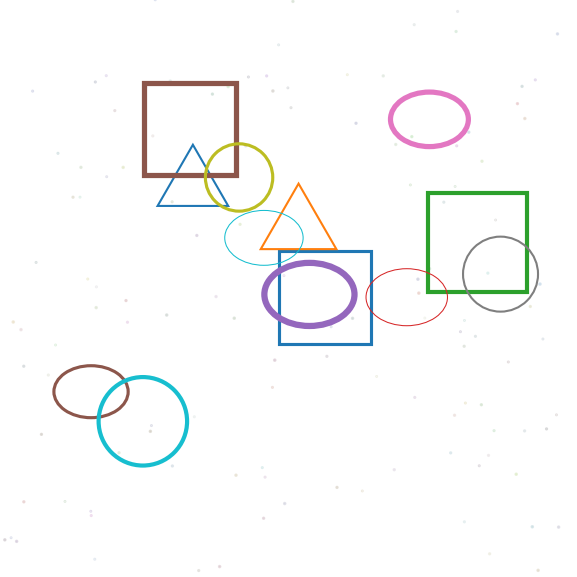[{"shape": "triangle", "thickness": 1, "radius": 0.35, "center": [0.334, 0.678]}, {"shape": "square", "thickness": 1.5, "radius": 0.4, "center": [0.563, 0.484]}, {"shape": "triangle", "thickness": 1, "radius": 0.38, "center": [0.517, 0.606]}, {"shape": "square", "thickness": 2, "radius": 0.43, "center": [0.827, 0.579]}, {"shape": "oval", "thickness": 0.5, "radius": 0.35, "center": [0.704, 0.484]}, {"shape": "oval", "thickness": 3, "radius": 0.39, "center": [0.536, 0.489]}, {"shape": "square", "thickness": 2.5, "radius": 0.4, "center": [0.329, 0.776]}, {"shape": "oval", "thickness": 1.5, "radius": 0.32, "center": [0.158, 0.321]}, {"shape": "oval", "thickness": 2.5, "radius": 0.34, "center": [0.744, 0.792]}, {"shape": "circle", "thickness": 1, "radius": 0.32, "center": [0.867, 0.524]}, {"shape": "circle", "thickness": 1.5, "radius": 0.29, "center": [0.414, 0.692]}, {"shape": "oval", "thickness": 0.5, "radius": 0.34, "center": [0.457, 0.587]}, {"shape": "circle", "thickness": 2, "radius": 0.38, "center": [0.247, 0.27]}]